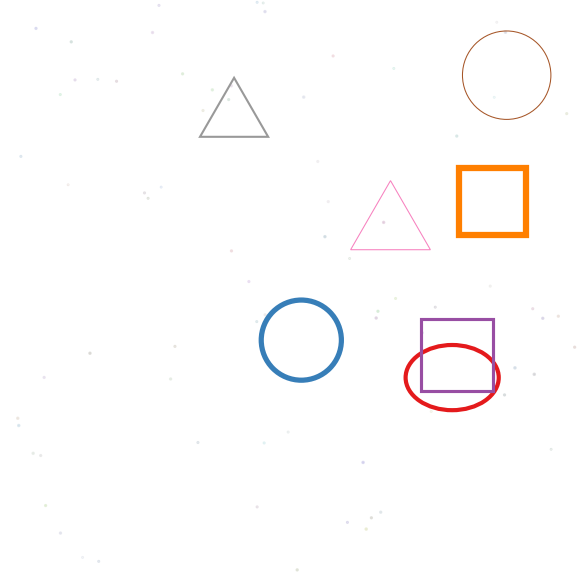[{"shape": "oval", "thickness": 2, "radius": 0.4, "center": [0.783, 0.345]}, {"shape": "circle", "thickness": 2.5, "radius": 0.35, "center": [0.522, 0.41]}, {"shape": "square", "thickness": 1.5, "radius": 0.31, "center": [0.792, 0.384]}, {"shape": "square", "thickness": 3, "radius": 0.29, "center": [0.852, 0.65]}, {"shape": "circle", "thickness": 0.5, "radius": 0.38, "center": [0.877, 0.869]}, {"shape": "triangle", "thickness": 0.5, "radius": 0.4, "center": [0.676, 0.607]}, {"shape": "triangle", "thickness": 1, "radius": 0.34, "center": [0.405, 0.796]}]